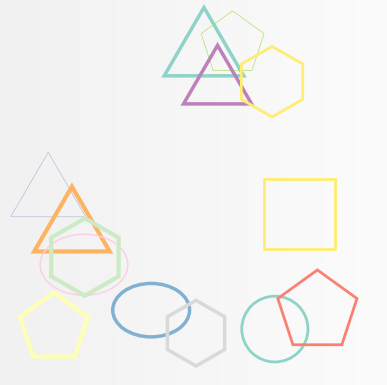[{"shape": "triangle", "thickness": 2.5, "radius": 0.59, "center": [0.526, 0.862]}, {"shape": "circle", "thickness": 2, "radius": 0.43, "center": [0.709, 0.145]}, {"shape": "pentagon", "thickness": 3, "radius": 0.46, "center": [0.139, 0.148]}, {"shape": "triangle", "thickness": 0.5, "radius": 0.56, "center": [0.124, 0.493]}, {"shape": "pentagon", "thickness": 2, "radius": 0.54, "center": [0.819, 0.191]}, {"shape": "oval", "thickness": 2.5, "radius": 0.5, "center": [0.39, 0.194]}, {"shape": "triangle", "thickness": 3, "radius": 0.56, "center": [0.186, 0.403]}, {"shape": "pentagon", "thickness": 0.5, "radius": 0.43, "center": [0.6, 0.886]}, {"shape": "oval", "thickness": 1, "radius": 0.57, "center": [0.217, 0.312]}, {"shape": "hexagon", "thickness": 2.5, "radius": 0.43, "center": [0.506, 0.135]}, {"shape": "triangle", "thickness": 2.5, "radius": 0.51, "center": [0.561, 0.781]}, {"shape": "hexagon", "thickness": 3, "radius": 0.5, "center": [0.219, 0.332]}, {"shape": "square", "thickness": 2, "radius": 0.46, "center": [0.772, 0.445]}, {"shape": "hexagon", "thickness": 2, "radius": 0.46, "center": [0.702, 0.788]}]